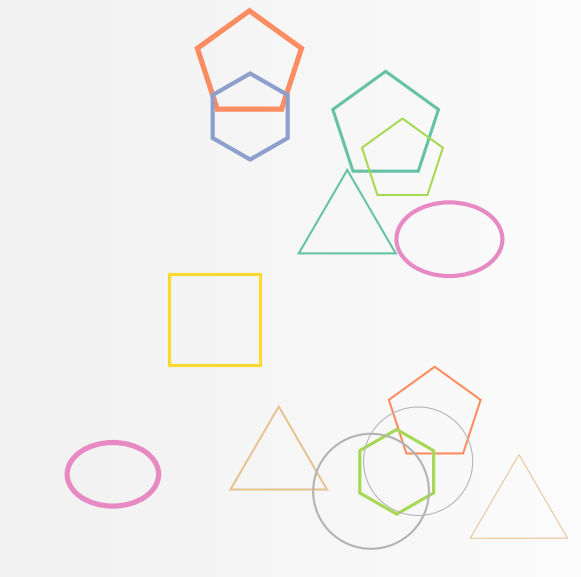[{"shape": "pentagon", "thickness": 1.5, "radius": 0.48, "center": [0.663, 0.78]}, {"shape": "triangle", "thickness": 1, "radius": 0.48, "center": [0.597, 0.609]}, {"shape": "pentagon", "thickness": 1, "radius": 0.41, "center": [0.748, 0.281]}, {"shape": "pentagon", "thickness": 2.5, "radius": 0.47, "center": [0.429, 0.886]}, {"shape": "hexagon", "thickness": 2, "radius": 0.37, "center": [0.43, 0.797]}, {"shape": "oval", "thickness": 2.5, "radius": 0.39, "center": [0.194, 0.178]}, {"shape": "oval", "thickness": 2, "radius": 0.46, "center": [0.773, 0.585]}, {"shape": "hexagon", "thickness": 1.5, "radius": 0.37, "center": [0.682, 0.182]}, {"shape": "pentagon", "thickness": 1, "radius": 0.37, "center": [0.692, 0.721]}, {"shape": "square", "thickness": 1.5, "radius": 0.39, "center": [0.369, 0.446]}, {"shape": "triangle", "thickness": 1, "radius": 0.48, "center": [0.48, 0.199]}, {"shape": "triangle", "thickness": 0.5, "radius": 0.48, "center": [0.893, 0.115]}, {"shape": "circle", "thickness": 0.5, "radius": 0.47, "center": [0.719, 0.2]}, {"shape": "circle", "thickness": 1, "radius": 0.5, "center": [0.638, 0.148]}]